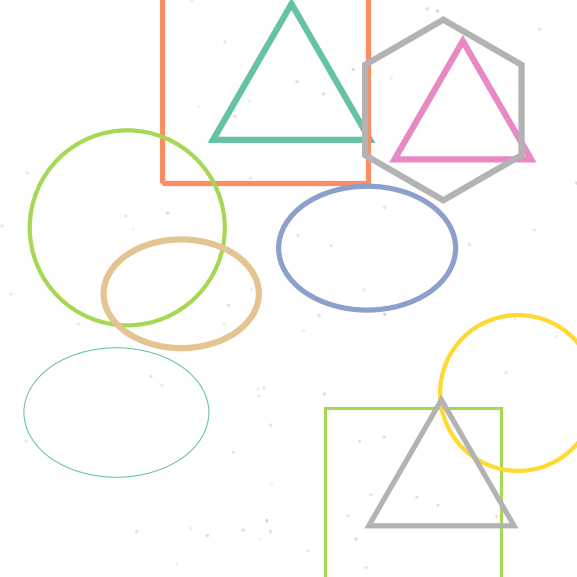[{"shape": "triangle", "thickness": 3, "radius": 0.78, "center": [0.505, 0.835]}, {"shape": "oval", "thickness": 0.5, "radius": 0.8, "center": [0.202, 0.285]}, {"shape": "square", "thickness": 2.5, "radius": 0.89, "center": [0.46, 0.86]}, {"shape": "oval", "thickness": 2.5, "radius": 0.77, "center": [0.636, 0.569]}, {"shape": "triangle", "thickness": 3, "radius": 0.68, "center": [0.801, 0.791]}, {"shape": "circle", "thickness": 2, "radius": 0.84, "center": [0.22, 0.605]}, {"shape": "square", "thickness": 1.5, "radius": 0.76, "center": [0.716, 0.14]}, {"shape": "circle", "thickness": 2, "radius": 0.67, "center": [0.897, 0.319]}, {"shape": "oval", "thickness": 3, "radius": 0.67, "center": [0.314, 0.49]}, {"shape": "hexagon", "thickness": 3, "radius": 0.78, "center": [0.768, 0.809]}, {"shape": "triangle", "thickness": 2.5, "radius": 0.73, "center": [0.764, 0.161]}]